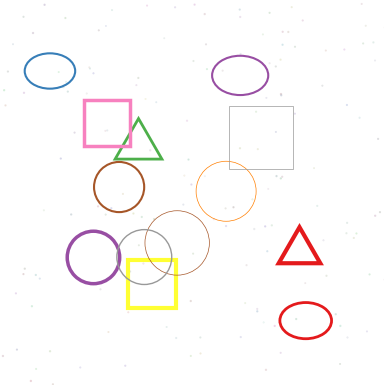[{"shape": "triangle", "thickness": 3, "radius": 0.31, "center": [0.778, 0.347]}, {"shape": "oval", "thickness": 2, "radius": 0.34, "center": [0.794, 0.167]}, {"shape": "oval", "thickness": 1.5, "radius": 0.33, "center": [0.13, 0.816]}, {"shape": "triangle", "thickness": 2, "radius": 0.35, "center": [0.36, 0.622]}, {"shape": "oval", "thickness": 1.5, "radius": 0.36, "center": [0.624, 0.804]}, {"shape": "circle", "thickness": 2.5, "radius": 0.34, "center": [0.243, 0.331]}, {"shape": "circle", "thickness": 0.5, "radius": 0.39, "center": [0.587, 0.503]}, {"shape": "square", "thickness": 3, "radius": 0.31, "center": [0.395, 0.262]}, {"shape": "circle", "thickness": 1.5, "radius": 0.33, "center": [0.309, 0.514]}, {"shape": "circle", "thickness": 0.5, "radius": 0.42, "center": [0.46, 0.369]}, {"shape": "square", "thickness": 2.5, "radius": 0.3, "center": [0.279, 0.682]}, {"shape": "circle", "thickness": 1, "radius": 0.36, "center": [0.375, 0.332]}, {"shape": "square", "thickness": 0.5, "radius": 0.41, "center": [0.677, 0.643]}]